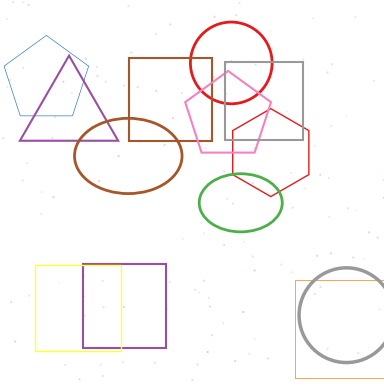[{"shape": "circle", "thickness": 2, "radius": 0.53, "center": [0.601, 0.837]}, {"shape": "hexagon", "thickness": 1, "radius": 0.57, "center": [0.703, 0.604]}, {"shape": "pentagon", "thickness": 0.5, "radius": 0.58, "center": [0.12, 0.793]}, {"shape": "oval", "thickness": 2, "radius": 0.54, "center": [0.625, 0.473]}, {"shape": "square", "thickness": 1.5, "radius": 0.54, "center": [0.323, 0.205]}, {"shape": "triangle", "thickness": 1.5, "radius": 0.74, "center": [0.179, 0.708]}, {"shape": "square", "thickness": 0.5, "radius": 0.64, "center": [0.893, 0.145]}, {"shape": "square", "thickness": 1, "radius": 0.56, "center": [0.202, 0.201]}, {"shape": "oval", "thickness": 2, "radius": 0.7, "center": [0.333, 0.595]}, {"shape": "square", "thickness": 1.5, "radius": 0.54, "center": [0.442, 0.741]}, {"shape": "pentagon", "thickness": 1.5, "radius": 0.59, "center": [0.592, 0.698]}, {"shape": "circle", "thickness": 2.5, "radius": 0.62, "center": [0.9, 0.181]}, {"shape": "square", "thickness": 1.5, "radius": 0.51, "center": [0.685, 0.738]}]